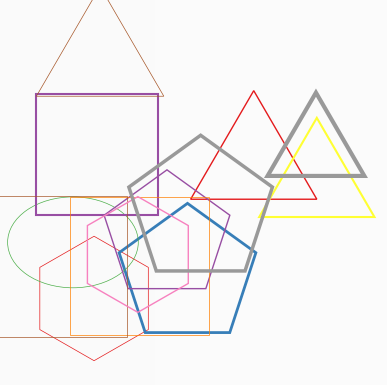[{"shape": "triangle", "thickness": 1, "radius": 0.94, "center": [0.655, 0.577]}, {"shape": "hexagon", "thickness": 0.5, "radius": 0.81, "center": [0.243, 0.225]}, {"shape": "pentagon", "thickness": 2, "radius": 0.93, "center": [0.484, 0.286]}, {"shape": "oval", "thickness": 0.5, "radius": 0.84, "center": [0.188, 0.371]}, {"shape": "square", "thickness": 1.5, "radius": 0.79, "center": [0.249, 0.599]}, {"shape": "pentagon", "thickness": 1, "radius": 0.85, "center": [0.431, 0.388]}, {"shape": "square", "thickness": 0.5, "radius": 0.89, "center": [0.359, 0.309]}, {"shape": "triangle", "thickness": 1.5, "radius": 0.86, "center": [0.818, 0.522]}, {"shape": "triangle", "thickness": 0.5, "radius": 0.95, "center": [0.258, 0.845]}, {"shape": "square", "thickness": 0.5, "radius": 0.91, "center": [0.145, 0.308]}, {"shape": "hexagon", "thickness": 1, "radius": 0.75, "center": [0.356, 0.339]}, {"shape": "pentagon", "thickness": 2.5, "radius": 0.97, "center": [0.518, 0.454]}, {"shape": "triangle", "thickness": 3, "radius": 0.72, "center": [0.815, 0.615]}]